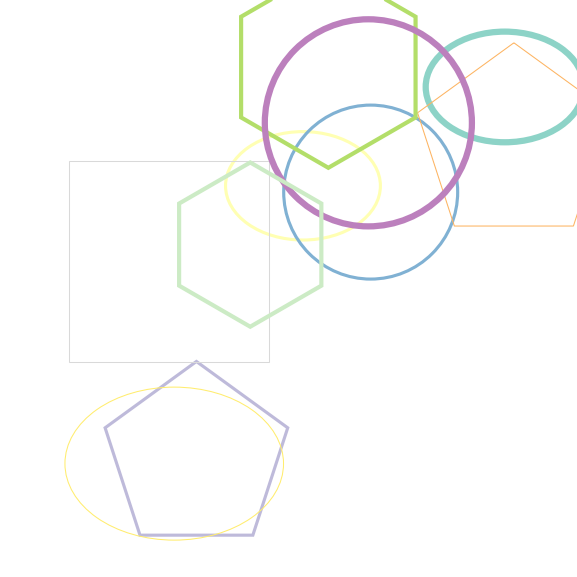[{"shape": "oval", "thickness": 3, "radius": 0.68, "center": [0.874, 0.849]}, {"shape": "oval", "thickness": 1.5, "radius": 0.67, "center": [0.525, 0.677]}, {"shape": "pentagon", "thickness": 1.5, "radius": 0.83, "center": [0.34, 0.207]}, {"shape": "circle", "thickness": 1.5, "radius": 0.75, "center": [0.642, 0.667]}, {"shape": "pentagon", "thickness": 0.5, "radius": 0.88, "center": [0.89, 0.75]}, {"shape": "hexagon", "thickness": 2, "radius": 0.87, "center": [0.569, 0.883]}, {"shape": "square", "thickness": 0.5, "radius": 0.87, "center": [0.293, 0.546]}, {"shape": "circle", "thickness": 3, "radius": 0.9, "center": [0.638, 0.786]}, {"shape": "hexagon", "thickness": 2, "radius": 0.71, "center": [0.433, 0.576]}, {"shape": "oval", "thickness": 0.5, "radius": 0.95, "center": [0.302, 0.196]}]